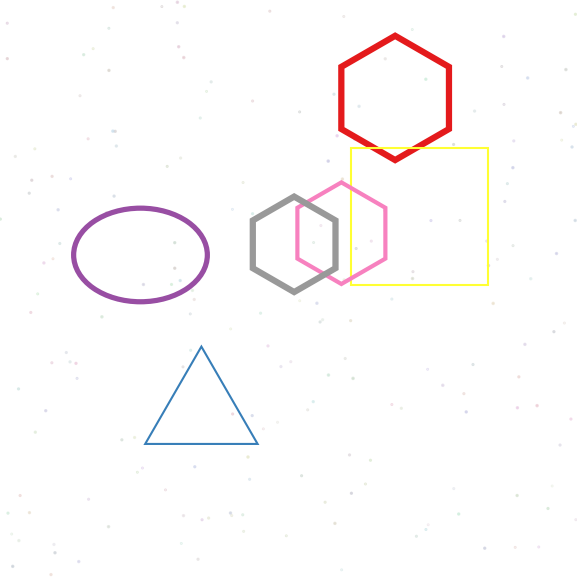[{"shape": "hexagon", "thickness": 3, "radius": 0.54, "center": [0.684, 0.83]}, {"shape": "triangle", "thickness": 1, "radius": 0.56, "center": [0.349, 0.287]}, {"shape": "oval", "thickness": 2.5, "radius": 0.58, "center": [0.243, 0.558]}, {"shape": "square", "thickness": 1, "radius": 0.59, "center": [0.727, 0.624]}, {"shape": "hexagon", "thickness": 2, "radius": 0.44, "center": [0.591, 0.595]}, {"shape": "hexagon", "thickness": 3, "radius": 0.41, "center": [0.509, 0.576]}]